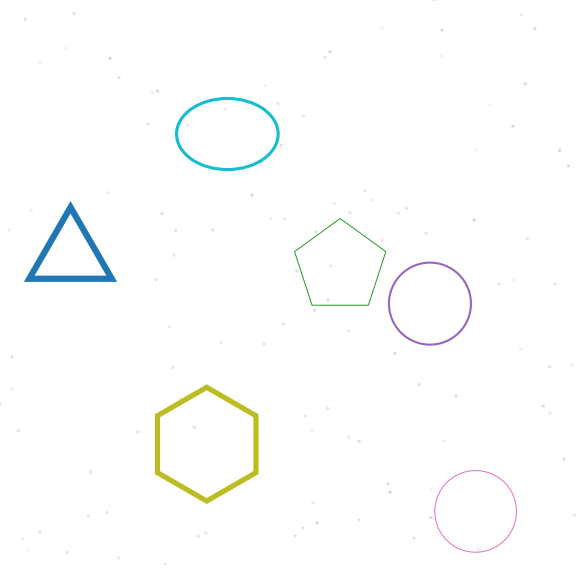[{"shape": "triangle", "thickness": 3, "radius": 0.41, "center": [0.122, 0.558]}, {"shape": "pentagon", "thickness": 0.5, "radius": 0.42, "center": [0.589, 0.538]}, {"shape": "circle", "thickness": 1, "radius": 0.36, "center": [0.745, 0.473]}, {"shape": "circle", "thickness": 0.5, "radius": 0.35, "center": [0.824, 0.114]}, {"shape": "hexagon", "thickness": 2.5, "radius": 0.49, "center": [0.358, 0.23]}, {"shape": "oval", "thickness": 1.5, "radius": 0.44, "center": [0.394, 0.767]}]